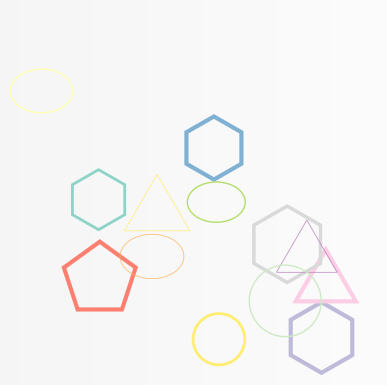[{"shape": "hexagon", "thickness": 2, "radius": 0.39, "center": [0.254, 0.481]}, {"shape": "oval", "thickness": 1, "radius": 0.4, "center": [0.107, 0.764]}, {"shape": "hexagon", "thickness": 3, "radius": 0.46, "center": [0.83, 0.123]}, {"shape": "pentagon", "thickness": 3, "radius": 0.49, "center": [0.258, 0.275]}, {"shape": "hexagon", "thickness": 3, "radius": 0.41, "center": [0.552, 0.616]}, {"shape": "oval", "thickness": 0.5, "radius": 0.41, "center": [0.392, 0.334]}, {"shape": "oval", "thickness": 1, "radius": 0.37, "center": [0.558, 0.475]}, {"shape": "triangle", "thickness": 3, "radius": 0.45, "center": [0.841, 0.262]}, {"shape": "hexagon", "thickness": 2.5, "radius": 0.5, "center": [0.741, 0.365]}, {"shape": "triangle", "thickness": 0.5, "radius": 0.45, "center": [0.792, 0.338]}, {"shape": "circle", "thickness": 1, "radius": 0.46, "center": [0.736, 0.218]}, {"shape": "triangle", "thickness": 0.5, "radius": 0.49, "center": [0.405, 0.449]}, {"shape": "circle", "thickness": 2, "radius": 0.33, "center": [0.565, 0.119]}]